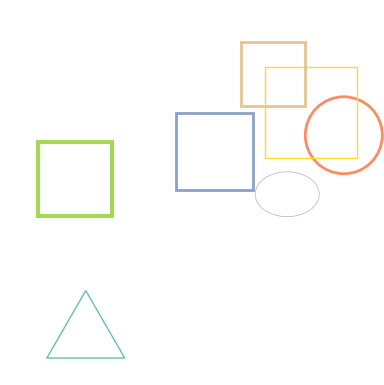[{"shape": "triangle", "thickness": 1, "radius": 0.58, "center": [0.223, 0.128]}, {"shape": "circle", "thickness": 2, "radius": 0.5, "center": [0.893, 0.649]}, {"shape": "square", "thickness": 2, "radius": 0.5, "center": [0.557, 0.606]}, {"shape": "square", "thickness": 3, "radius": 0.48, "center": [0.194, 0.536]}, {"shape": "square", "thickness": 1, "radius": 0.6, "center": [0.808, 0.708]}, {"shape": "square", "thickness": 2, "radius": 0.41, "center": [0.71, 0.808]}, {"shape": "oval", "thickness": 0.5, "radius": 0.42, "center": [0.746, 0.495]}]